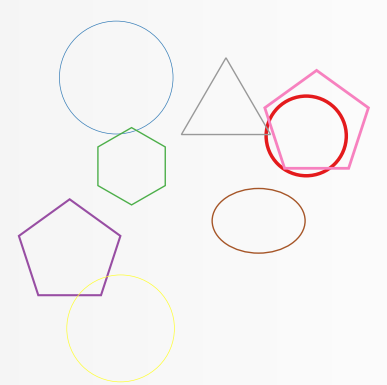[{"shape": "circle", "thickness": 2.5, "radius": 0.52, "center": [0.79, 0.647]}, {"shape": "circle", "thickness": 0.5, "radius": 0.73, "center": [0.3, 0.799]}, {"shape": "hexagon", "thickness": 1, "radius": 0.5, "center": [0.34, 0.568]}, {"shape": "pentagon", "thickness": 1.5, "radius": 0.69, "center": [0.18, 0.345]}, {"shape": "circle", "thickness": 0.5, "radius": 0.69, "center": [0.311, 0.147]}, {"shape": "oval", "thickness": 1, "radius": 0.6, "center": [0.667, 0.426]}, {"shape": "pentagon", "thickness": 2, "radius": 0.7, "center": [0.817, 0.677]}, {"shape": "triangle", "thickness": 1, "radius": 0.66, "center": [0.583, 0.717]}]